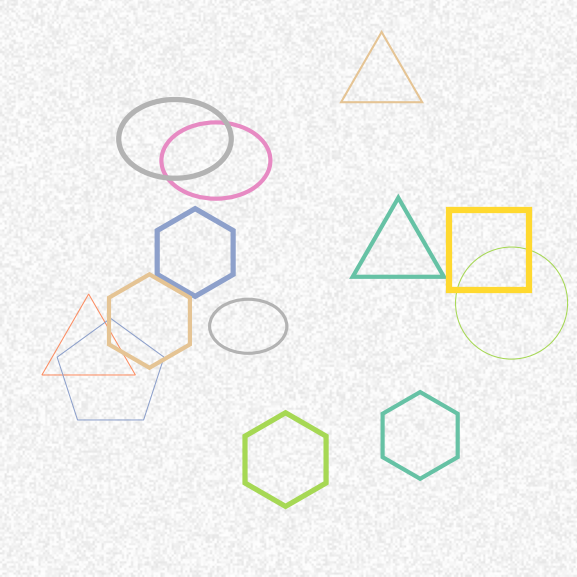[{"shape": "triangle", "thickness": 2, "radius": 0.46, "center": [0.69, 0.565]}, {"shape": "hexagon", "thickness": 2, "radius": 0.38, "center": [0.728, 0.245]}, {"shape": "triangle", "thickness": 0.5, "radius": 0.47, "center": [0.154, 0.397]}, {"shape": "hexagon", "thickness": 2.5, "radius": 0.38, "center": [0.338, 0.562]}, {"shape": "pentagon", "thickness": 0.5, "radius": 0.49, "center": [0.191, 0.351]}, {"shape": "oval", "thickness": 2, "radius": 0.47, "center": [0.374, 0.721]}, {"shape": "hexagon", "thickness": 2.5, "radius": 0.41, "center": [0.494, 0.203]}, {"shape": "circle", "thickness": 0.5, "radius": 0.49, "center": [0.886, 0.474]}, {"shape": "square", "thickness": 3, "radius": 0.35, "center": [0.846, 0.566]}, {"shape": "hexagon", "thickness": 2, "radius": 0.4, "center": [0.259, 0.443]}, {"shape": "triangle", "thickness": 1, "radius": 0.41, "center": [0.661, 0.863]}, {"shape": "oval", "thickness": 2.5, "radius": 0.49, "center": [0.303, 0.759]}, {"shape": "oval", "thickness": 1.5, "radius": 0.33, "center": [0.43, 0.434]}]